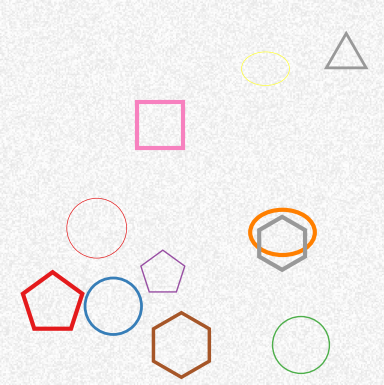[{"shape": "circle", "thickness": 0.5, "radius": 0.39, "center": [0.251, 0.407]}, {"shape": "pentagon", "thickness": 3, "radius": 0.41, "center": [0.137, 0.212]}, {"shape": "circle", "thickness": 2, "radius": 0.37, "center": [0.294, 0.205]}, {"shape": "circle", "thickness": 1, "radius": 0.37, "center": [0.782, 0.104]}, {"shape": "pentagon", "thickness": 1, "radius": 0.3, "center": [0.423, 0.29]}, {"shape": "oval", "thickness": 3, "radius": 0.42, "center": [0.734, 0.396]}, {"shape": "oval", "thickness": 0.5, "radius": 0.31, "center": [0.69, 0.822]}, {"shape": "hexagon", "thickness": 2.5, "radius": 0.42, "center": [0.471, 0.104]}, {"shape": "square", "thickness": 3, "radius": 0.3, "center": [0.416, 0.674]}, {"shape": "hexagon", "thickness": 3, "radius": 0.34, "center": [0.733, 0.368]}, {"shape": "triangle", "thickness": 2, "radius": 0.3, "center": [0.899, 0.854]}]